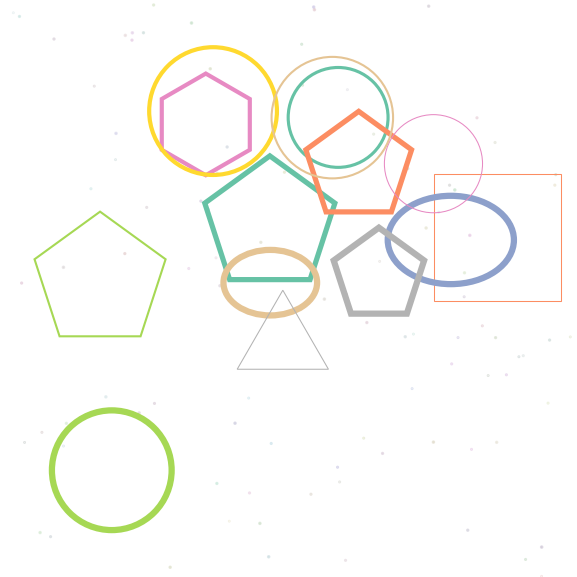[{"shape": "pentagon", "thickness": 2.5, "radius": 0.59, "center": [0.467, 0.611]}, {"shape": "circle", "thickness": 1.5, "radius": 0.43, "center": [0.585, 0.796]}, {"shape": "square", "thickness": 0.5, "radius": 0.55, "center": [0.861, 0.588]}, {"shape": "pentagon", "thickness": 2.5, "radius": 0.48, "center": [0.621, 0.71]}, {"shape": "oval", "thickness": 3, "radius": 0.55, "center": [0.781, 0.584]}, {"shape": "hexagon", "thickness": 2, "radius": 0.44, "center": [0.356, 0.784]}, {"shape": "circle", "thickness": 0.5, "radius": 0.42, "center": [0.751, 0.716]}, {"shape": "circle", "thickness": 3, "radius": 0.52, "center": [0.194, 0.185]}, {"shape": "pentagon", "thickness": 1, "radius": 0.6, "center": [0.173, 0.513]}, {"shape": "circle", "thickness": 2, "radius": 0.55, "center": [0.369, 0.807]}, {"shape": "oval", "thickness": 3, "radius": 0.41, "center": [0.468, 0.51]}, {"shape": "circle", "thickness": 1, "radius": 0.53, "center": [0.575, 0.795]}, {"shape": "pentagon", "thickness": 3, "radius": 0.41, "center": [0.656, 0.523]}, {"shape": "triangle", "thickness": 0.5, "radius": 0.46, "center": [0.49, 0.405]}]